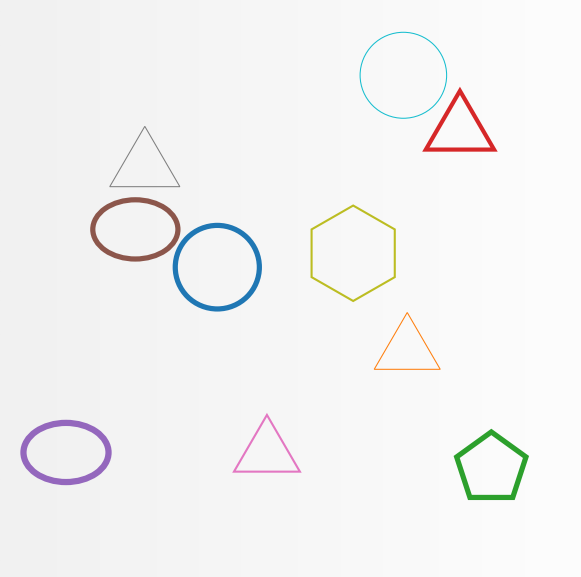[{"shape": "circle", "thickness": 2.5, "radius": 0.36, "center": [0.374, 0.536]}, {"shape": "triangle", "thickness": 0.5, "radius": 0.33, "center": [0.701, 0.392]}, {"shape": "pentagon", "thickness": 2.5, "radius": 0.31, "center": [0.845, 0.188]}, {"shape": "triangle", "thickness": 2, "radius": 0.34, "center": [0.791, 0.774]}, {"shape": "oval", "thickness": 3, "radius": 0.37, "center": [0.114, 0.216]}, {"shape": "oval", "thickness": 2.5, "radius": 0.37, "center": [0.233, 0.602]}, {"shape": "triangle", "thickness": 1, "radius": 0.33, "center": [0.459, 0.215]}, {"shape": "triangle", "thickness": 0.5, "radius": 0.35, "center": [0.249, 0.711]}, {"shape": "hexagon", "thickness": 1, "radius": 0.41, "center": [0.608, 0.561]}, {"shape": "circle", "thickness": 0.5, "radius": 0.37, "center": [0.694, 0.869]}]